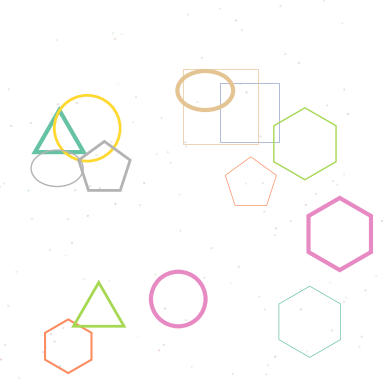[{"shape": "hexagon", "thickness": 0.5, "radius": 0.46, "center": [0.805, 0.164]}, {"shape": "triangle", "thickness": 3, "radius": 0.36, "center": [0.154, 0.641]}, {"shape": "hexagon", "thickness": 1.5, "radius": 0.35, "center": [0.177, 0.101]}, {"shape": "pentagon", "thickness": 0.5, "radius": 0.35, "center": [0.652, 0.523]}, {"shape": "square", "thickness": 0.5, "radius": 0.38, "center": [0.648, 0.708]}, {"shape": "circle", "thickness": 3, "radius": 0.35, "center": [0.463, 0.223]}, {"shape": "hexagon", "thickness": 3, "radius": 0.47, "center": [0.882, 0.392]}, {"shape": "triangle", "thickness": 2, "radius": 0.38, "center": [0.256, 0.191]}, {"shape": "hexagon", "thickness": 1, "radius": 0.47, "center": [0.792, 0.627]}, {"shape": "circle", "thickness": 2, "radius": 0.43, "center": [0.227, 0.667]}, {"shape": "square", "thickness": 0.5, "radius": 0.49, "center": [0.573, 0.724]}, {"shape": "oval", "thickness": 3, "radius": 0.36, "center": [0.533, 0.765]}, {"shape": "oval", "thickness": 1, "radius": 0.34, "center": [0.148, 0.563]}, {"shape": "pentagon", "thickness": 2, "radius": 0.35, "center": [0.271, 0.562]}]